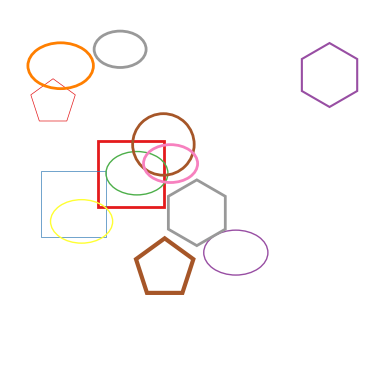[{"shape": "square", "thickness": 2, "radius": 0.43, "center": [0.341, 0.548]}, {"shape": "pentagon", "thickness": 0.5, "radius": 0.3, "center": [0.138, 0.735]}, {"shape": "square", "thickness": 0.5, "radius": 0.43, "center": [0.19, 0.47]}, {"shape": "oval", "thickness": 1, "radius": 0.4, "center": [0.356, 0.55]}, {"shape": "oval", "thickness": 1, "radius": 0.42, "center": [0.613, 0.344]}, {"shape": "hexagon", "thickness": 1.5, "radius": 0.41, "center": [0.856, 0.805]}, {"shape": "oval", "thickness": 2, "radius": 0.43, "center": [0.158, 0.829]}, {"shape": "oval", "thickness": 1, "radius": 0.4, "center": [0.212, 0.425]}, {"shape": "pentagon", "thickness": 3, "radius": 0.39, "center": [0.428, 0.303]}, {"shape": "circle", "thickness": 2, "radius": 0.4, "center": [0.424, 0.625]}, {"shape": "oval", "thickness": 2, "radius": 0.35, "center": [0.443, 0.575]}, {"shape": "oval", "thickness": 2, "radius": 0.34, "center": [0.312, 0.872]}, {"shape": "hexagon", "thickness": 2, "radius": 0.43, "center": [0.511, 0.447]}]